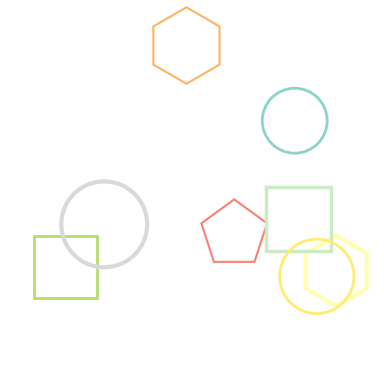[{"shape": "circle", "thickness": 2, "radius": 0.42, "center": [0.765, 0.686]}, {"shape": "hexagon", "thickness": 3, "radius": 0.46, "center": [0.873, 0.297]}, {"shape": "pentagon", "thickness": 1.5, "radius": 0.45, "center": [0.608, 0.392]}, {"shape": "hexagon", "thickness": 1.5, "radius": 0.5, "center": [0.484, 0.882]}, {"shape": "square", "thickness": 2, "radius": 0.4, "center": [0.17, 0.307]}, {"shape": "circle", "thickness": 3, "radius": 0.56, "center": [0.271, 0.417]}, {"shape": "square", "thickness": 2.5, "radius": 0.42, "center": [0.775, 0.432]}, {"shape": "circle", "thickness": 2, "radius": 0.48, "center": [0.823, 0.282]}]